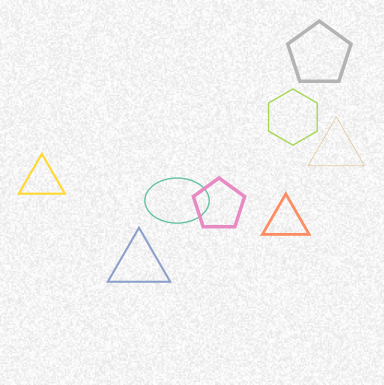[{"shape": "oval", "thickness": 1, "radius": 0.42, "center": [0.46, 0.479]}, {"shape": "triangle", "thickness": 2, "radius": 0.35, "center": [0.742, 0.426]}, {"shape": "triangle", "thickness": 1.5, "radius": 0.47, "center": [0.361, 0.315]}, {"shape": "pentagon", "thickness": 2.5, "radius": 0.35, "center": [0.569, 0.468]}, {"shape": "hexagon", "thickness": 1, "radius": 0.36, "center": [0.761, 0.696]}, {"shape": "triangle", "thickness": 1.5, "radius": 0.35, "center": [0.109, 0.531]}, {"shape": "triangle", "thickness": 0.5, "radius": 0.42, "center": [0.874, 0.612]}, {"shape": "pentagon", "thickness": 2.5, "radius": 0.43, "center": [0.829, 0.859]}]